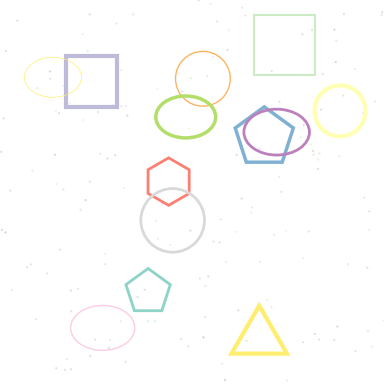[{"shape": "pentagon", "thickness": 2, "radius": 0.3, "center": [0.385, 0.242]}, {"shape": "circle", "thickness": 3, "radius": 0.33, "center": [0.883, 0.712]}, {"shape": "square", "thickness": 3, "radius": 0.33, "center": [0.238, 0.789]}, {"shape": "hexagon", "thickness": 2, "radius": 0.31, "center": [0.438, 0.528]}, {"shape": "pentagon", "thickness": 2.5, "radius": 0.4, "center": [0.686, 0.643]}, {"shape": "circle", "thickness": 1, "radius": 0.36, "center": [0.527, 0.795]}, {"shape": "oval", "thickness": 2.5, "radius": 0.39, "center": [0.482, 0.696]}, {"shape": "oval", "thickness": 1, "radius": 0.42, "center": [0.267, 0.148]}, {"shape": "circle", "thickness": 2, "radius": 0.41, "center": [0.448, 0.428]}, {"shape": "oval", "thickness": 2, "radius": 0.43, "center": [0.719, 0.657]}, {"shape": "square", "thickness": 1.5, "radius": 0.4, "center": [0.739, 0.883]}, {"shape": "triangle", "thickness": 3, "radius": 0.42, "center": [0.673, 0.123]}, {"shape": "oval", "thickness": 0.5, "radius": 0.37, "center": [0.137, 0.799]}]